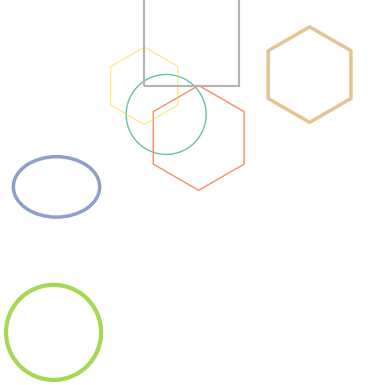[{"shape": "circle", "thickness": 1, "radius": 0.52, "center": [0.432, 0.703]}, {"shape": "hexagon", "thickness": 1, "radius": 0.68, "center": [0.516, 0.642]}, {"shape": "oval", "thickness": 2.5, "radius": 0.56, "center": [0.147, 0.515]}, {"shape": "circle", "thickness": 3, "radius": 0.62, "center": [0.139, 0.137]}, {"shape": "hexagon", "thickness": 0.5, "radius": 0.5, "center": [0.375, 0.777]}, {"shape": "hexagon", "thickness": 2.5, "radius": 0.62, "center": [0.804, 0.806]}, {"shape": "square", "thickness": 1.5, "radius": 0.61, "center": [0.497, 0.899]}]